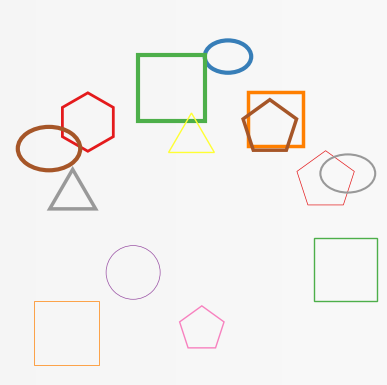[{"shape": "hexagon", "thickness": 2, "radius": 0.38, "center": [0.227, 0.683]}, {"shape": "pentagon", "thickness": 0.5, "radius": 0.39, "center": [0.84, 0.531]}, {"shape": "oval", "thickness": 3, "radius": 0.3, "center": [0.588, 0.853]}, {"shape": "square", "thickness": 3, "radius": 0.43, "center": [0.443, 0.772]}, {"shape": "square", "thickness": 1, "radius": 0.41, "center": [0.891, 0.301]}, {"shape": "circle", "thickness": 0.5, "radius": 0.35, "center": [0.344, 0.292]}, {"shape": "square", "thickness": 0.5, "radius": 0.42, "center": [0.171, 0.134]}, {"shape": "square", "thickness": 2.5, "radius": 0.35, "center": [0.711, 0.691]}, {"shape": "triangle", "thickness": 1, "radius": 0.34, "center": [0.494, 0.638]}, {"shape": "oval", "thickness": 3, "radius": 0.4, "center": [0.126, 0.614]}, {"shape": "pentagon", "thickness": 2.5, "radius": 0.36, "center": [0.696, 0.669]}, {"shape": "pentagon", "thickness": 1, "radius": 0.3, "center": [0.521, 0.145]}, {"shape": "oval", "thickness": 1.5, "radius": 0.35, "center": [0.898, 0.549]}, {"shape": "triangle", "thickness": 2.5, "radius": 0.34, "center": [0.188, 0.492]}]